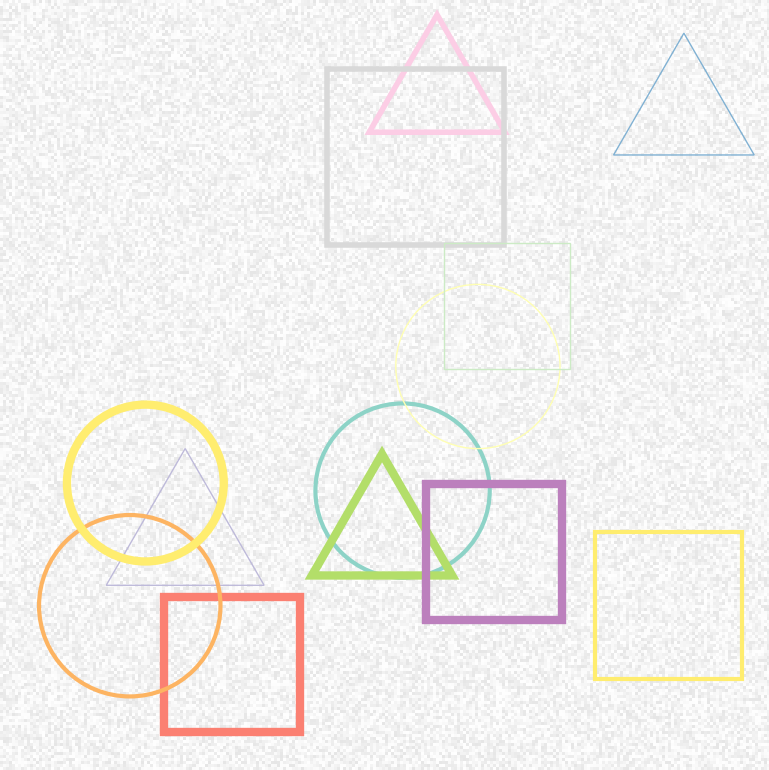[{"shape": "circle", "thickness": 1.5, "radius": 0.57, "center": [0.523, 0.363]}, {"shape": "circle", "thickness": 0.5, "radius": 0.53, "center": [0.621, 0.524]}, {"shape": "triangle", "thickness": 0.5, "radius": 0.59, "center": [0.24, 0.299]}, {"shape": "square", "thickness": 3, "radius": 0.44, "center": [0.301, 0.137]}, {"shape": "triangle", "thickness": 0.5, "radius": 0.53, "center": [0.888, 0.851]}, {"shape": "circle", "thickness": 1.5, "radius": 0.59, "center": [0.169, 0.213]}, {"shape": "triangle", "thickness": 3, "radius": 0.53, "center": [0.496, 0.305]}, {"shape": "triangle", "thickness": 2, "radius": 0.51, "center": [0.568, 0.879]}, {"shape": "square", "thickness": 2, "radius": 0.57, "center": [0.54, 0.796]}, {"shape": "square", "thickness": 3, "radius": 0.44, "center": [0.641, 0.283]}, {"shape": "square", "thickness": 0.5, "radius": 0.41, "center": [0.659, 0.603]}, {"shape": "square", "thickness": 1.5, "radius": 0.48, "center": [0.868, 0.214]}, {"shape": "circle", "thickness": 3, "radius": 0.51, "center": [0.189, 0.373]}]